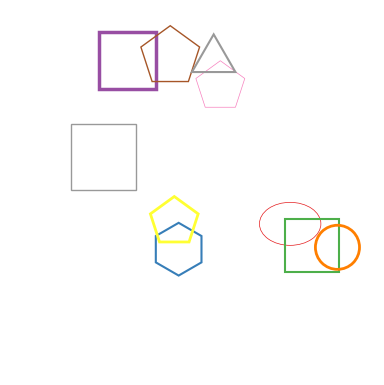[{"shape": "oval", "thickness": 0.5, "radius": 0.4, "center": [0.754, 0.419]}, {"shape": "hexagon", "thickness": 1.5, "radius": 0.34, "center": [0.464, 0.353]}, {"shape": "square", "thickness": 1.5, "radius": 0.35, "center": [0.811, 0.362]}, {"shape": "square", "thickness": 2.5, "radius": 0.37, "center": [0.332, 0.843]}, {"shape": "circle", "thickness": 2, "radius": 0.29, "center": [0.877, 0.358]}, {"shape": "pentagon", "thickness": 2, "radius": 0.33, "center": [0.453, 0.424]}, {"shape": "pentagon", "thickness": 1, "radius": 0.4, "center": [0.442, 0.853]}, {"shape": "pentagon", "thickness": 0.5, "radius": 0.33, "center": [0.572, 0.775]}, {"shape": "triangle", "thickness": 1.5, "radius": 0.33, "center": [0.555, 0.845]}, {"shape": "square", "thickness": 1, "radius": 0.42, "center": [0.268, 0.592]}]